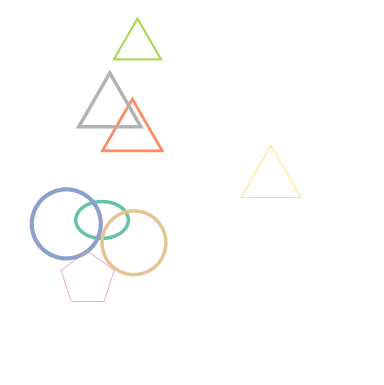[{"shape": "oval", "thickness": 2.5, "radius": 0.34, "center": [0.265, 0.429]}, {"shape": "triangle", "thickness": 2, "radius": 0.45, "center": [0.344, 0.653]}, {"shape": "circle", "thickness": 3, "radius": 0.45, "center": [0.172, 0.418]}, {"shape": "pentagon", "thickness": 0.5, "radius": 0.36, "center": [0.228, 0.275]}, {"shape": "triangle", "thickness": 1.5, "radius": 0.35, "center": [0.357, 0.881]}, {"shape": "triangle", "thickness": 0.5, "radius": 0.45, "center": [0.704, 0.532]}, {"shape": "circle", "thickness": 2.5, "radius": 0.41, "center": [0.348, 0.369]}, {"shape": "triangle", "thickness": 2.5, "radius": 0.47, "center": [0.285, 0.717]}]